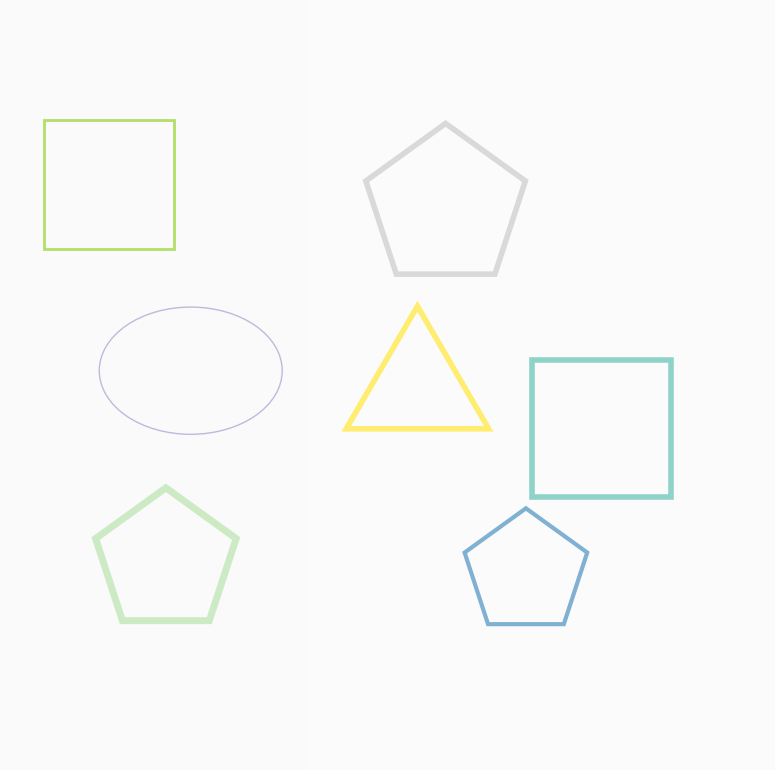[{"shape": "square", "thickness": 2, "radius": 0.45, "center": [0.776, 0.444]}, {"shape": "oval", "thickness": 0.5, "radius": 0.59, "center": [0.246, 0.519]}, {"shape": "pentagon", "thickness": 1.5, "radius": 0.42, "center": [0.679, 0.257]}, {"shape": "square", "thickness": 1, "radius": 0.42, "center": [0.141, 0.761]}, {"shape": "pentagon", "thickness": 2, "radius": 0.54, "center": [0.575, 0.731]}, {"shape": "pentagon", "thickness": 2.5, "radius": 0.48, "center": [0.214, 0.271]}, {"shape": "triangle", "thickness": 2, "radius": 0.53, "center": [0.539, 0.496]}]